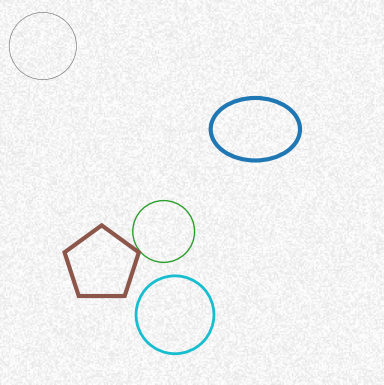[{"shape": "oval", "thickness": 3, "radius": 0.58, "center": [0.663, 0.664]}, {"shape": "circle", "thickness": 1, "radius": 0.4, "center": [0.425, 0.399]}, {"shape": "pentagon", "thickness": 3, "radius": 0.51, "center": [0.264, 0.313]}, {"shape": "circle", "thickness": 0.5, "radius": 0.44, "center": [0.111, 0.88]}, {"shape": "circle", "thickness": 2, "radius": 0.51, "center": [0.455, 0.182]}]